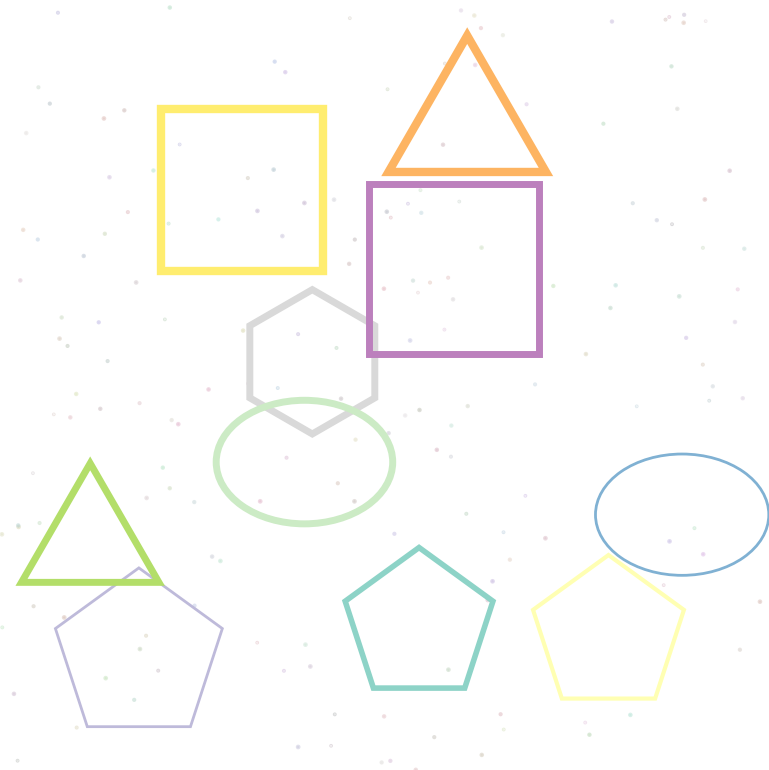[{"shape": "pentagon", "thickness": 2, "radius": 0.5, "center": [0.544, 0.188]}, {"shape": "pentagon", "thickness": 1.5, "radius": 0.52, "center": [0.79, 0.176]}, {"shape": "pentagon", "thickness": 1, "radius": 0.57, "center": [0.18, 0.148]}, {"shape": "oval", "thickness": 1, "radius": 0.56, "center": [0.886, 0.332]}, {"shape": "triangle", "thickness": 3, "radius": 0.59, "center": [0.607, 0.836]}, {"shape": "triangle", "thickness": 2.5, "radius": 0.52, "center": [0.117, 0.295]}, {"shape": "hexagon", "thickness": 2.5, "radius": 0.47, "center": [0.406, 0.53]}, {"shape": "square", "thickness": 2.5, "radius": 0.55, "center": [0.59, 0.651]}, {"shape": "oval", "thickness": 2.5, "radius": 0.57, "center": [0.395, 0.4]}, {"shape": "square", "thickness": 3, "radius": 0.53, "center": [0.314, 0.753]}]